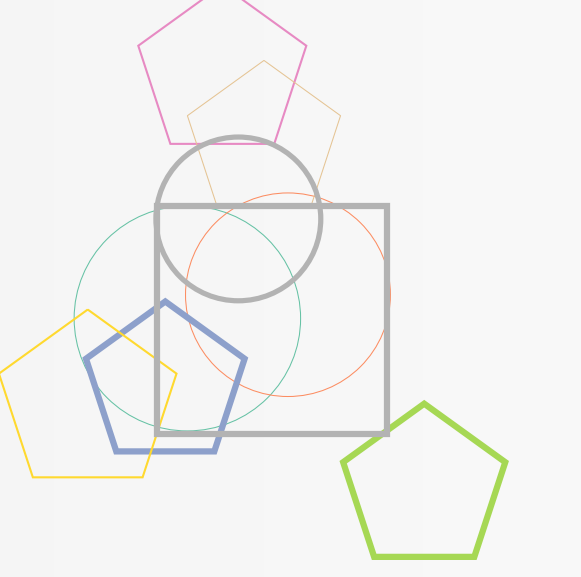[{"shape": "circle", "thickness": 0.5, "radius": 0.97, "center": [0.322, 0.448]}, {"shape": "circle", "thickness": 0.5, "radius": 0.88, "center": [0.495, 0.489]}, {"shape": "pentagon", "thickness": 3, "radius": 0.72, "center": [0.284, 0.334]}, {"shape": "pentagon", "thickness": 1, "radius": 0.76, "center": [0.382, 0.873]}, {"shape": "pentagon", "thickness": 3, "radius": 0.73, "center": [0.73, 0.153]}, {"shape": "pentagon", "thickness": 1, "radius": 0.8, "center": [0.151, 0.303]}, {"shape": "pentagon", "thickness": 0.5, "radius": 0.69, "center": [0.454, 0.756]}, {"shape": "square", "thickness": 3, "radius": 0.99, "center": [0.468, 0.445]}, {"shape": "circle", "thickness": 2.5, "radius": 0.71, "center": [0.41, 0.62]}]